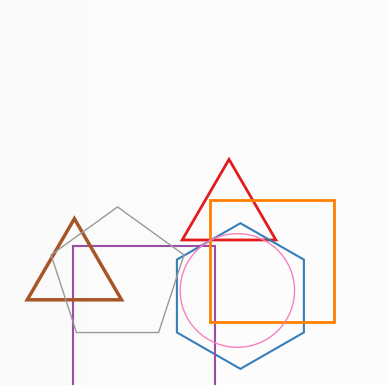[{"shape": "triangle", "thickness": 2, "radius": 0.7, "center": [0.591, 0.446]}, {"shape": "hexagon", "thickness": 1.5, "radius": 0.95, "center": [0.62, 0.231]}, {"shape": "square", "thickness": 1.5, "radius": 0.92, "center": [0.371, 0.176]}, {"shape": "square", "thickness": 2, "radius": 0.8, "center": [0.702, 0.322]}, {"shape": "triangle", "thickness": 2.5, "radius": 0.7, "center": [0.192, 0.292]}, {"shape": "circle", "thickness": 1, "radius": 0.74, "center": [0.613, 0.245]}, {"shape": "pentagon", "thickness": 1, "radius": 0.9, "center": [0.303, 0.282]}]